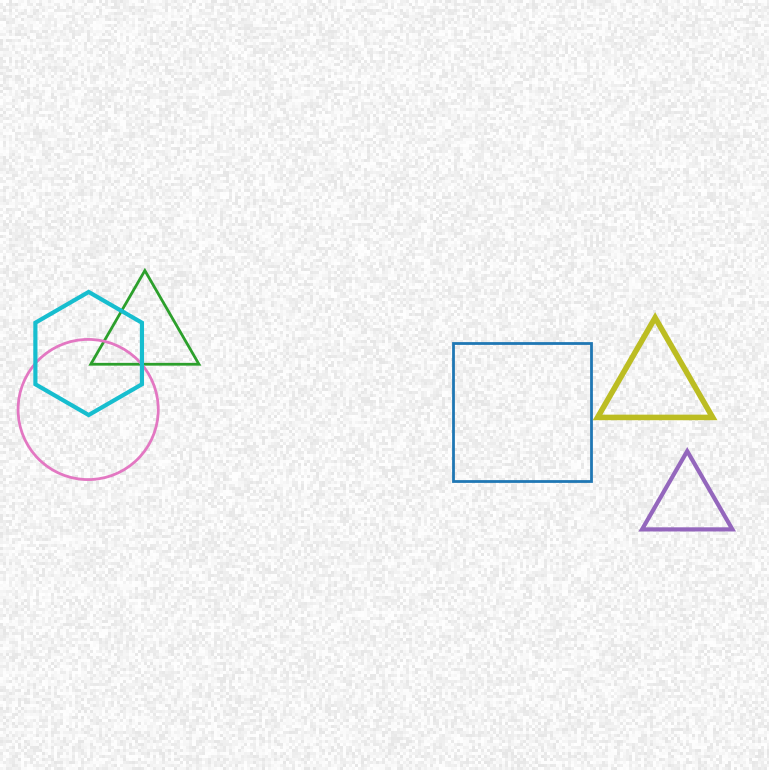[{"shape": "square", "thickness": 1, "radius": 0.45, "center": [0.678, 0.464]}, {"shape": "triangle", "thickness": 1, "radius": 0.41, "center": [0.188, 0.568]}, {"shape": "triangle", "thickness": 1.5, "radius": 0.34, "center": [0.892, 0.346]}, {"shape": "circle", "thickness": 1, "radius": 0.46, "center": [0.114, 0.468]}, {"shape": "triangle", "thickness": 2, "radius": 0.43, "center": [0.851, 0.501]}, {"shape": "hexagon", "thickness": 1.5, "radius": 0.4, "center": [0.115, 0.541]}]